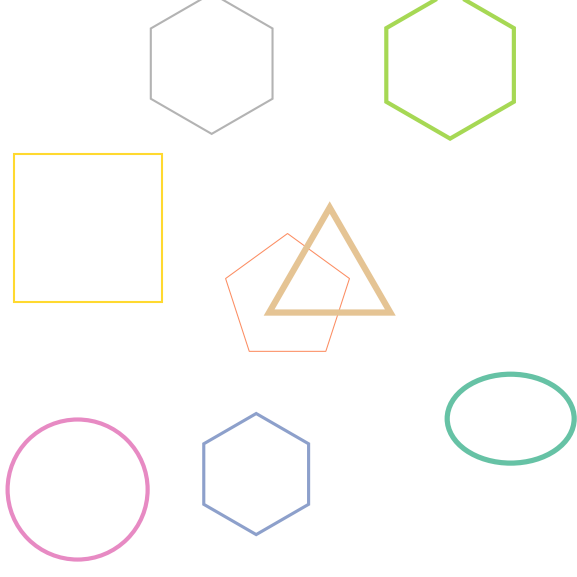[{"shape": "oval", "thickness": 2.5, "radius": 0.55, "center": [0.884, 0.274]}, {"shape": "pentagon", "thickness": 0.5, "radius": 0.56, "center": [0.498, 0.482]}, {"shape": "hexagon", "thickness": 1.5, "radius": 0.52, "center": [0.444, 0.178]}, {"shape": "circle", "thickness": 2, "radius": 0.61, "center": [0.134, 0.151]}, {"shape": "hexagon", "thickness": 2, "radius": 0.64, "center": [0.779, 0.887]}, {"shape": "square", "thickness": 1, "radius": 0.64, "center": [0.153, 0.604]}, {"shape": "triangle", "thickness": 3, "radius": 0.61, "center": [0.571, 0.519]}, {"shape": "hexagon", "thickness": 1, "radius": 0.61, "center": [0.367, 0.889]}]